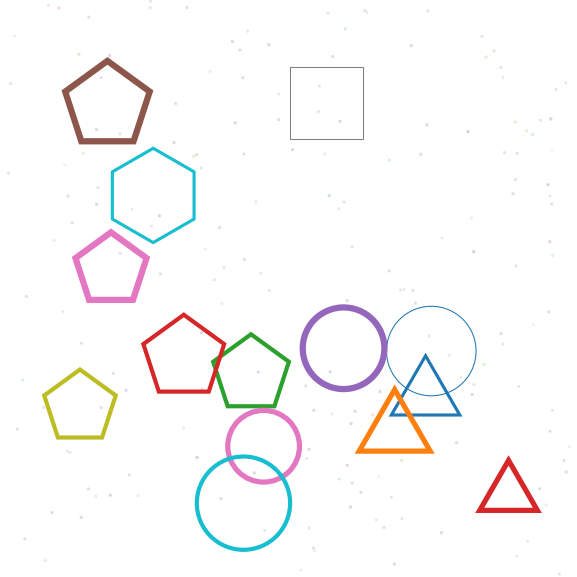[{"shape": "circle", "thickness": 0.5, "radius": 0.39, "center": [0.747, 0.391]}, {"shape": "triangle", "thickness": 1.5, "radius": 0.34, "center": [0.737, 0.315]}, {"shape": "triangle", "thickness": 2.5, "radius": 0.36, "center": [0.683, 0.254]}, {"shape": "pentagon", "thickness": 2, "radius": 0.34, "center": [0.435, 0.351]}, {"shape": "triangle", "thickness": 2.5, "radius": 0.29, "center": [0.881, 0.144]}, {"shape": "pentagon", "thickness": 2, "radius": 0.37, "center": [0.318, 0.381]}, {"shape": "circle", "thickness": 3, "radius": 0.35, "center": [0.595, 0.396]}, {"shape": "pentagon", "thickness": 3, "radius": 0.38, "center": [0.186, 0.817]}, {"shape": "pentagon", "thickness": 3, "radius": 0.32, "center": [0.192, 0.532]}, {"shape": "circle", "thickness": 2.5, "radius": 0.31, "center": [0.456, 0.226]}, {"shape": "square", "thickness": 0.5, "radius": 0.31, "center": [0.565, 0.821]}, {"shape": "pentagon", "thickness": 2, "radius": 0.33, "center": [0.138, 0.294]}, {"shape": "hexagon", "thickness": 1.5, "radius": 0.41, "center": [0.265, 0.661]}, {"shape": "circle", "thickness": 2, "radius": 0.4, "center": [0.422, 0.128]}]